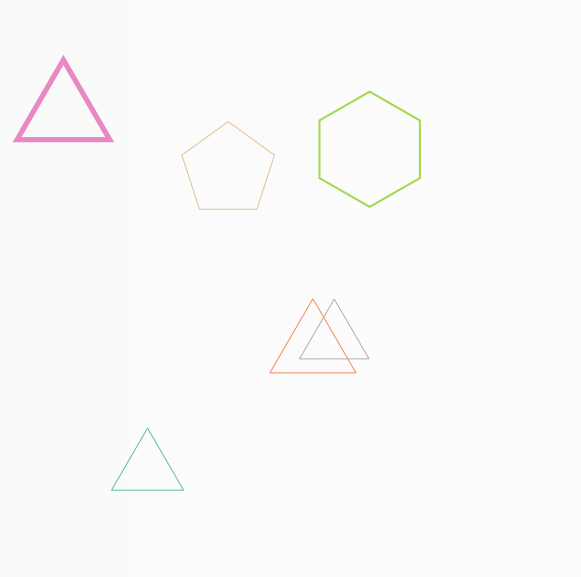[{"shape": "triangle", "thickness": 0.5, "radius": 0.36, "center": [0.254, 0.186]}, {"shape": "triangle", "thickness": 0.5, "radius": 0.43, "center": [0.538, 0.396]}, {"shape": "triangle", "thickness": 2.5, "radius": 0.46, "center": [0.109, 0.803]}, {"shape": "hexagon", "thickness": 1, "radius": 0.5, "center": [0.636, 0.741]}, {"shape": "pentagon", "thickness": 0.5, "radius": 0.42, "center": [0.393, 0.705]}, {"shape": "triangle", "thickness": 0.5, "radius": 0.35, "center": [0.575, 0.412]}]